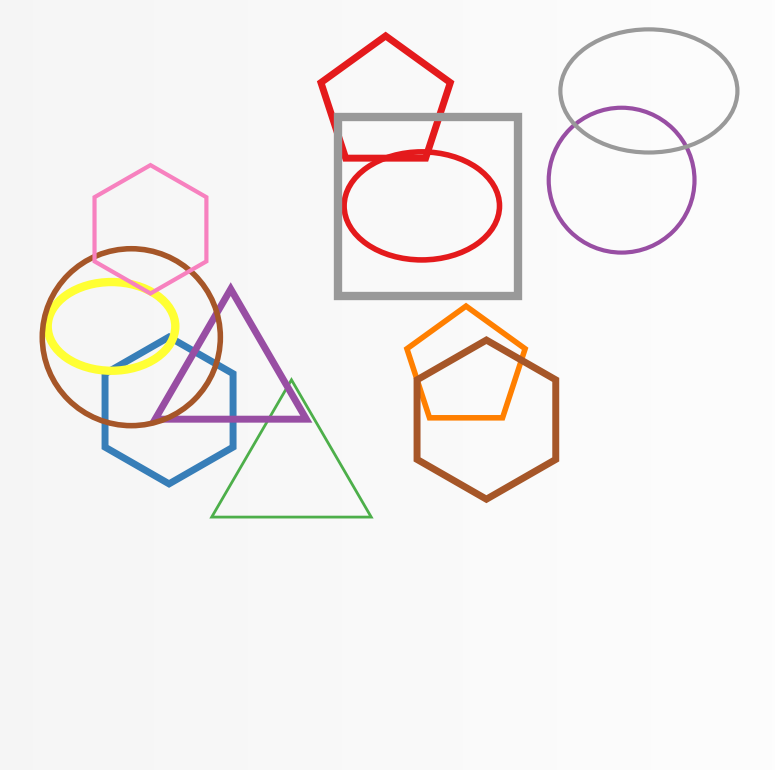[{"shape": "pentagon", "thickness": 2.5, "radius": 0.44, "center": [0.498, 0.866]}, {"shape": "oval", "thickness": 2, "radius": 0.5, "center": [0.544, 0.733]}, {"shape": "hexagon", "thickness": 2.5, "radius": 0.48, "center": [0.218, 0.467]}, {"shape": "triangle", "thickness": 1, "radius": 0.59, "center": [0.376, 0.388]}, {"shape": "triangle", "thickness": 2.5, "radius": 0.56, "center": [0.298, 0.512]}, {"shape": "circle", "thickness": 1.5, "radius": 0.47, "center": [0.802, 0.766]}, {"shape": "pentagon", "thickness": 2, "radius": 0.4, "center": [0.601, 0.522]}, {"shape": "oval", "thickness": 3, "radius": 0.41, "center": [0.144, 0.576]}, {"shape": "hexagon", "thickness": 2.5, "radius": 0.52, "center": [0.628, 0.455]}, {"shape": "circle", "thickness": 2, "radius": 0.57, "center": [0.169, 0.562]}, {"shape": "hexagon", "thickness": 1.5, "radius": 0.42, "center": [0.194, 0.702]}, {"shape": "oval", "thickness": 1.5, "radius": 0.57, "center": [0.837, 0.882]}, {"shape": "square", "thickness": 3, "radius": 0.58, "center": [0.552, 0.732]}]